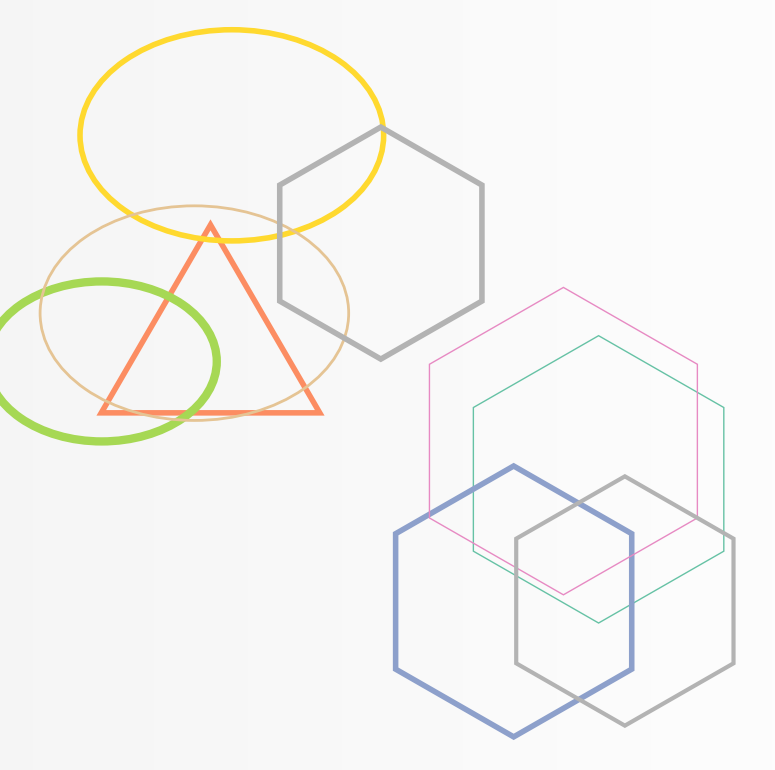[{"shape": "hexagon", "thickness": 0.5, "radius": 0.93, "center": [0.772, 0.377]}, {"shape": "triangle", "thickness": 2, "radius": 0.81, "center": [0.272, 0.545]}, {"shape": "hexagon", "thickness": 2, "radius": 0.88, "center": [0.663, 0.219]}, {"shape": "hexagon", "thickness": 0.5, "radius": 1.0, "center": [0.727, 0.427]}, {"shape": "oval", "thickness": 3, "radius": 0.74, "center": [0.131, 0.531]}, {"shape": "oval", "thickness": 2, "radius": 0.98, "center": [0.299, 0.824]}, {"shape": "oval", "thickness": 1, "radius": 1.0, "center": [0.251, 0.593]}, {"shape": "hexagon", "thickness": 1.5, "radius": 0.81, "center": [0.806, 0.219]}, {"shape": "hexagon", "thickness": 2, "radius": 0.75, "center": [0.491, 0.684]}]